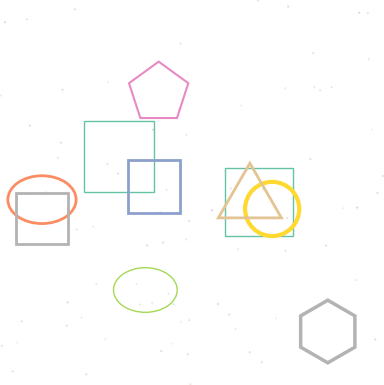[{"shape": "square", "thickness": 1, "radius": 0.46, "center": [0.309, 0.593]}, {"shape": "square", "thickness": 1, "radius": 0.44, "center": [0.672, 0.476]}, {"shape": "oval", "thickness": 2, "radius": 0.44, "center": [0.109, 0.481]}, {"shape": "square", "thickness": 2, "radius": 0.34, "center": [0.4, 0.516]}, {"shape": "pentagon", "thickness": 1.5, "radius": 0.4, "center": [0.412, 0.759]}, {"shape": "oval", "thickness": 1, "radius": 0.41, "center": [0.378, 0.247]}, {"shape": "circle", "thickness": 3, "radius": 0.35, "center": [0.707, 0.457]}, {"shape": "triangle", "thickness": 2, "radius": 0.47, "center": [0.649, 0.481]}, {"shape": "square", "thickness": 2, "radius": 0.33, "center": [0.109, 0.432]}, {"shape": "hexagon", "thickness": 2.5, "radius": 0.41, "center": [0.851, 0.139]}]